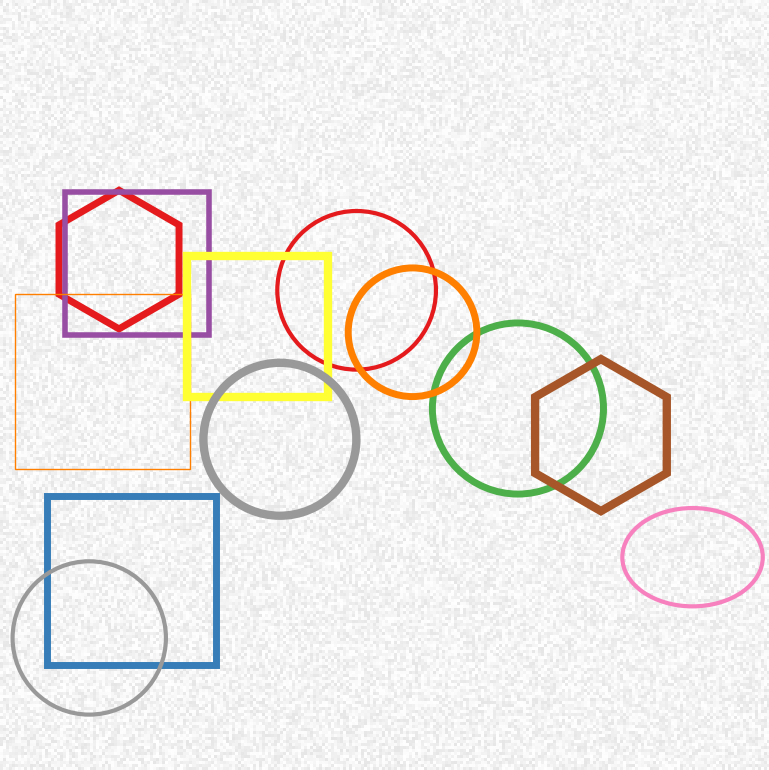[{"shape": "hexagon", "thickness": 2.5, "radius": 0.45, "center": [0.155, 0.663]}, {"shape": "circle", "thickness": 1.5, "radius": 0.52, "center": [0.463, 0.623]}, {"shape": "square", "thickness": 2.5, "radius": 0.55, "center": [0.171, 0.246]}, {"shape": "circle", "thickness": 2.5, "radius": 0.56, "center": [0.673, 0.469]}, {"shape": "square", "thickness": 2, "radius": 0.46, "center": [0.178, 0.658]}, {"shape": "circle", "thickness": 2.5, "radius": 0.42, "center": [0.536, 0.568]}, {"shape": "square", "thickness": 0.5, "radius": 0.57, "center": [0.134, 0.504]}, {"shape": "square", "thickness": 3, "radius": 0.46, "center": [0.335, 0.576]}, {"shape": "hexagon", "thickness": 3, "radius": 0.49, "center": [0.78, 0.435]}, {"shape": "oval", "thickness": 1.5, "radius": 0.46, "center": [0.899, 0.276]}, {"shape": "circle", "thickness": 1.5, "radius": 0.5, "center": [0.116, 0.171]}, {"shape": "circle", "thickness": 3, "radius": 0.5, "center": [0.363, 0.43]}]